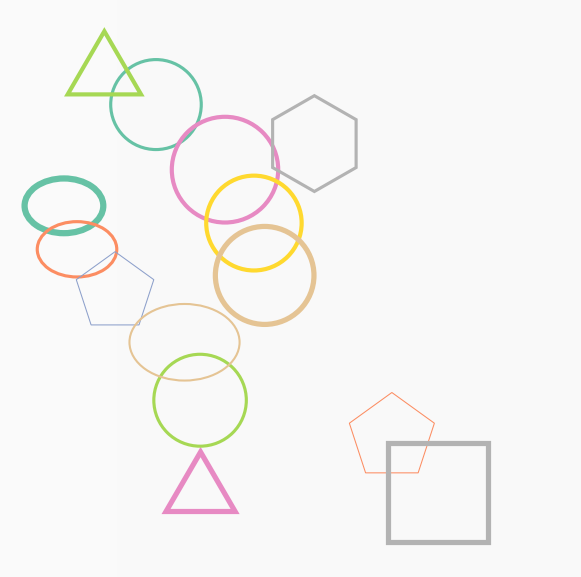[{"shape": "oval", "thickness": 3, "radius": 0.34, "center": [0.11, 0.643]}, {"shape": "circle", "thickness": 1.5, "radius": 0.39, "center": [0.268, 0.818]}, {"shape": "oval", "thickness": 1.5, "radius": 0.34, "center": [0.132, 0.567]}, {"shape": "pentagon", "thickness": 0.5, "radius": 0.38, "center": [0.674, 0.243]}, {"shape": "pentagon", "thickness": 0.5, "radius": 0.35, "center": [0.198, 0.493]}, {"shape": "circle", "thickness": 2, "radius": 0.46, "center": [0.387, 0.705]}, {"shape": "triangle", "thickness": 2.5, "radius": 0.34, "center": [0.345, 0.148]}, {"shape": "triangle", "thickness": 2, "radius": 0.36, "center": [0.18, 0.872]}, {"shape": "circle", "thickness": 1.5, "radius": 0.4, "center": [0.344, 0.306]}, {"shape": "circle", "thickness": 2, "radius": 0.41, "center": [0.437, 0.613]}, {"shape": "oval", "thickness": 1, "radius": 0.47, "center": [0.317, 0.406]}, {"shape": "circle", "thickness": 2.5, "radius": 0.42, "center": [0.455, 0.522]}, {"shape": "square", "thickness": 2.5, "radius": 0.43, "center": [0.754, 0.146]}, {"shape": "hexagon", "thickness": 1.5, "radius": 0.41, "center": [0.541, 0.751]}]